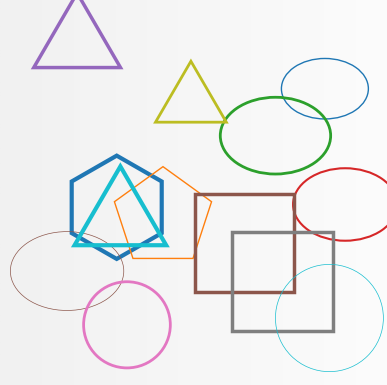[{"shape": "oval", "thickness": 1, "radius": 0.56, "center": [0.838, 0.77]}, {"shape": "hexagon", "thickness": 3, "radius": 0.67, "center": [0.301, 0.462]}, {"shape": "pentagon", "thickness": 1, "radius": 0.66, "center": [0.421, 0.435]}, {"shape": "oval", "thickness": 2, "radius": 0.71, "center": [0.711, 0.648]}, {"shape": "oval", "thickness": 1.5, "radius": 0.67, "center": [0.891, 0.469]}, {"shape": "triangle", "thickness": 2.5, "radius": 0.65, "center": [0.199, 0.889]}, {"shape": "oval", "thickness": 0.5, "radius": 0.73, "center": [0.173, 0.296]}, {"shape": "square", "thickness": 2.5, "radius": 0.64, "center": [0.63, 0.37]}, {"shape": "circle", "thickness": 2, "radius": 0.56, "center": [0.328, 0.156]}, {"shape": "square", "thickness": 2.5, "radius": 0.65, "center": [0.729, 0.269]}, {"shape": "triangle", "thickness": 2, "radius": 0.53, "center": [0.493, 0.735]}, {"shape": "circle", "thickness": 0.5, "radius": 0.7, "center": [0.85, 0.174]}, {"shape": "triangle", "thickness": 3, "radius": 0.68, "center": [0.311, 0.431]}]